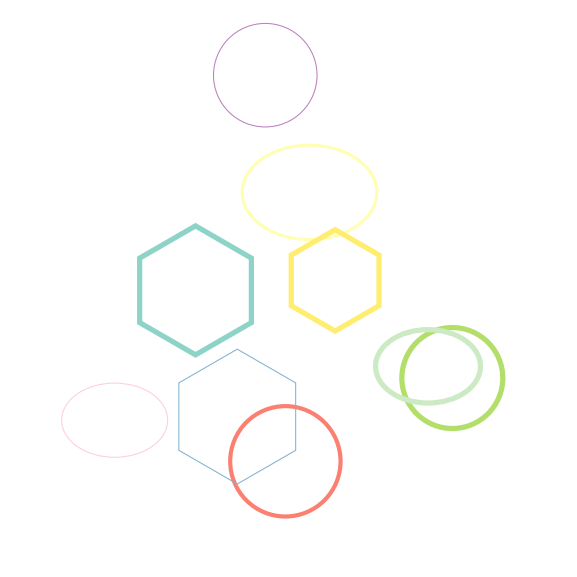[{"shape": "hexagon", "thickness": 2.5, "radius": 0.56, "center": [0.339, 0.496]}, {"shape": "oval", "thickness": 1.5, "radius": 0.58, "center": [0.536, 0.666]}, {"shape": "circle", "thickness": 2, "radius": 0.48, "center": [0.494, 0.2]}, {"shape": "hexagon", "thickness": 0.5, "radius": 0.58, "center": [0.411, 0.278]}, {"shape": "circle", "thickness": 2.5, "radius": 0.44, "center": [0.783, 0.345]}, {"shape": "oval", "thickness": 0.5, "radius": 0.46, "center": [0.199, 0.272]}, {"shape": "circle", "thickness": 0.5, "radius": 0.45, "center": [0.459, 0.869]}, {"shape": "oval", "thickness": 2.5, "radius": 0.45, "center": [0.741, 0.365]}, {"shape": "hexagon", "thickness": 2.5, "radius": 0.44, "center": [0.58, 0.514]}]